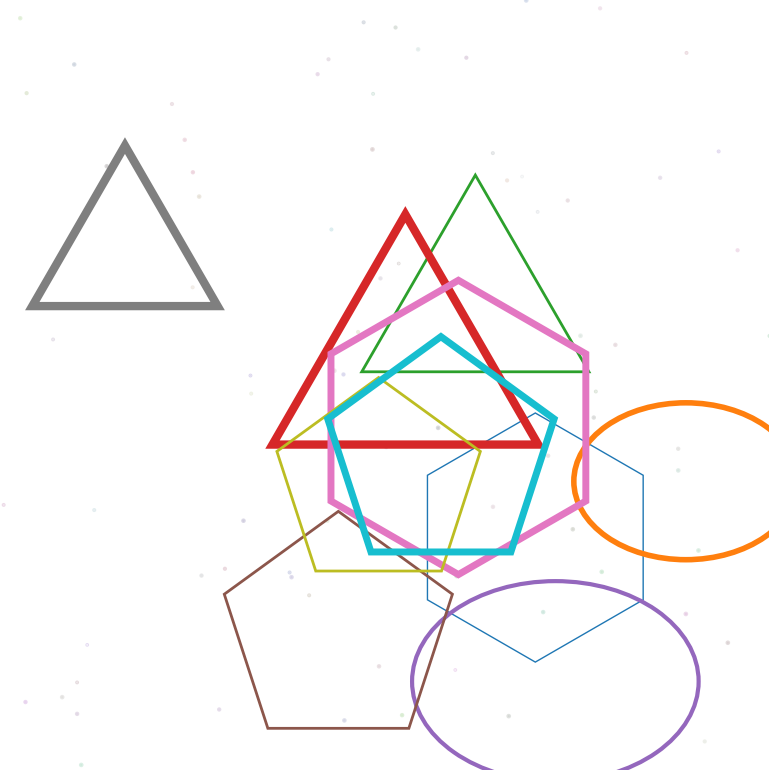[{"shape": "hexagon", "thickness": 0.5, "radius": 0.81, "center": [0.695, 0.302]}, {"shape": "oval", "thickness": 2, "radius": 0.73, "center": [0.891, 0.375]}, {"shape": "triangle", "thickness": 1, "radius": 0.85, "center": [0.617, 0.602]}, {"shape": "triangle", "thickness": 3, "radius": 1.0, "center": [0.526, 0.522]}, {"shape": "oval", "thickness": 1.5, "radius": 0.93, "center": [0.721, 0.115]}, {"shape": "pentagon", "thickness": 1, "radius": 0.78, "center": [0.439, 0.18]}, {"shape": "hexagon", "thickness": 2.5, "radius": 0.96, "center": [0.595, 0.445]}, {"shape": "triangle", "thickness": 3, "radius": 0.69, "center": [0.162, 0.672]}, {"shape": "pentagon", "thickness": 1, "radius": 0.69, "center": [0.492, 0.371]}, {"shape": "pentagon", "thickness": 2.5, "radius": 0.77, "center": [0.573, 0.408]}]